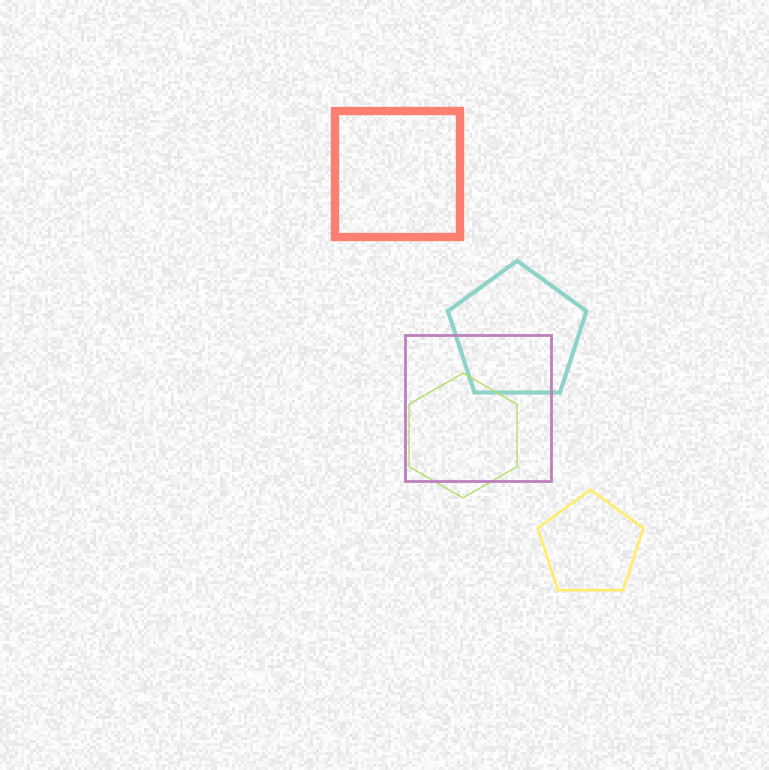[{"shape": "pentagon", "thickness": 1.5, "radius": 0.47, "center": [0.672, 0.567]}, {"shape": "square", "thickness": 3, "radius": 0.41, "center": [0.516, 0.774]}, {"shape": "hexagon", "thickness": 0.5, "radius": 0.41, "center": [0.601, 0.434]}, {"shape": "square", "thickness": 1, "radius": 0.47, "center": [0.62, 0.47]}, {"shape": "pentagon", "thickness": 1, "radius": 0.36, "center": [0.767, 0.292]}]